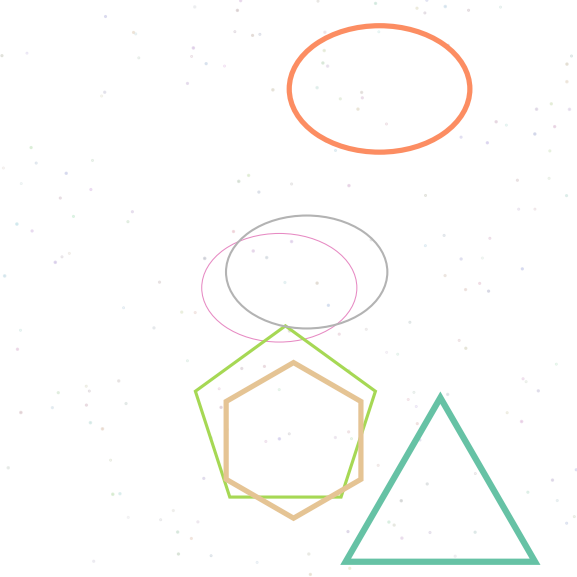[{"shape": "triangle", "thickness": 3, "radius": 0.95, "center": [0.763, 0.121]}, {"shape": "oval", "thickness": 2.5, "radius": 0.78, "center": [0.657, 0.845]}, {"shape": "oval", "thickness": 0.5, "radius": 0.67, "center": [0.484, 0.501]}, {"shape": "pentagon", "thickness": 1.5, "radius": 0.82, "center": [0.494, 0.271]}, {"shape": "hexagon", "thickness": 2.5, "radius": 0.67, "center": [0.508, 0.237]}, {"shape": "oval", "thickness": 1, "radius": 0.7, "center": [0.531, 0.528]}]